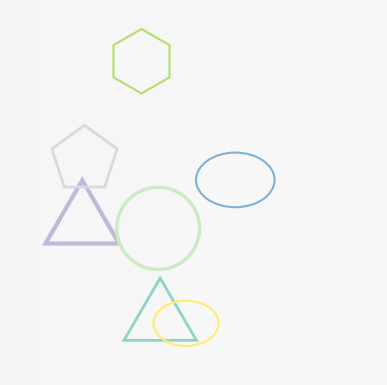[{"shape": "triangle", "thickness": 2, "radius": 0.54, "center": [0.413, 0.17]}, {"shape": "triangle", "thickness": 3, "radius": 0.55, "center": [0.212, 0.422]}, {"shape": "oval", "thickness": 1.5, "radius": 0.51, "center": [0.607, 0.533]}, {"shape": "hexagon", "thickness": 1.5, "radius": 0.42, "center": [0.365, 0.841]}, {"shape": "pentagon", "thickness": 2, "radius": 0.44, "center": [0.218, 0.586]}, {"shape": "circle", "thickness": 2.5, "radius": 0.53, "center": [0.408, 0.407]}, {"shape": "oval", "thickness": 1.5, "radius": 0.42, "center": [0.48, 0.16]}]